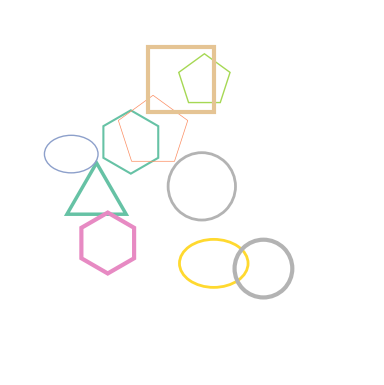[{"shape": "hexagon", "thickness": 1.5, "radius": 0.41, "center": [0.34, 0.631]}, {"shape": "triangle", "thickness": 2.5, "radius": 0.44, "center": [0.251, 0.488]}, {"shape": "pentagon", "thickness": 0.5, "radius": 0.47, "center": [0.398, 0.658]}, {"shape": "oval", "thickness": 1, "radius": 0.35, "center": [0.185, 0.6]}, {"shape": "hexagon", "thickness": 3, "radius": 0.4, "center": [0.28, 0.369]}, {"shape": "pentagon", "thickness": 1, "radius": 0.35, "center": [0.531, 0.79]}, {"shape": "oval", "thickness": 2, "radius": 0.45, "center": [0.555, 0.316]}, {"shape": "square", "thickness": 3, "radius": 0.42, "center": [0.47, 0.794]}, {"shape": "circle", "thickness": 2, "radius": 0.44, "center": [0.524, 0.516]}, {"shape": "circle", "thickness": 3, "radius": 0.37, "center": [0.684, 0.302]}]